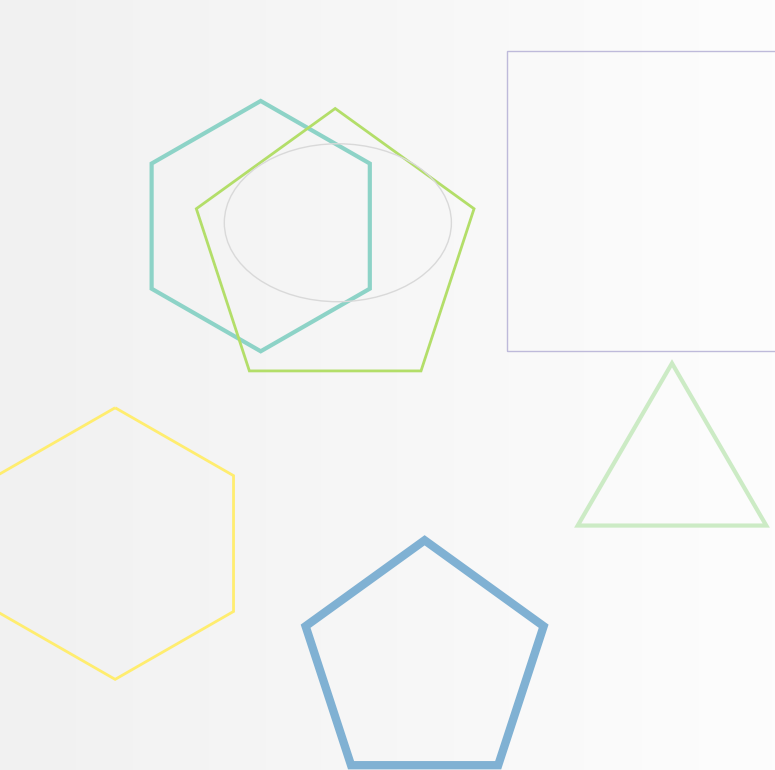[{"shape": "hexagon", "thickness": 1.5, "radius": 0.81, "center": [0.336, 0.706]}, {"shape": "square", "thickness": 0.5, "radius": 0.97, "center": [0.849, 0.739]}, {"shape": "pentagon", "thickness": 3, "radius": 0.81, "center": [0.548, 0.137]}, {"shape": "pentagon", "thickness": 1, "radius": 0.94, "center": [0.433, 0.671]}, {"shape": "oval", "thickness": 0.5, "radius": 0.73, "center": [0.436, 0.711]}, {"shape": "triangle", "thickness": 1.5, "radius": 0.7, "center": [0.867, 0.388]}, {"shape": "hexagon", "thickness": 1, "radius": 0.88, "center": [0.149, 0.294]}]